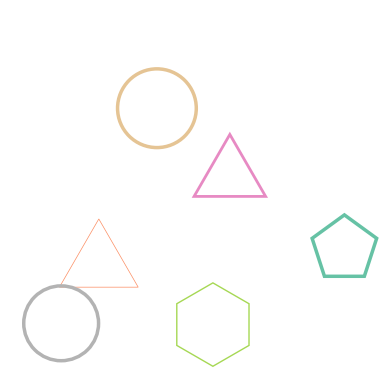[{"shape": "pentagon", "thickness": 2.5, "radius": 0.44, "center": [0.895, 0.354]}, {"shape": "triangle", "thickness": 0.5, "radius": 0.59, "center": [0.257, 0.313]}, {"shape": "triangle", "thickness": 2, "radius": 0.54, "center": [0.597, 0.543]}, {"shape": "hexagon", "thickness": 1, "radius": 0.54, "center": [0.553, 0.157]}, {"shape": "circle", "thickness": 2.5, "radius": 0.51, "center": [0.408, 0.719]}, {"shape": "circle", "thickness": 2.5, "radius": 0.49, "center": [0.159, 0.16]}]